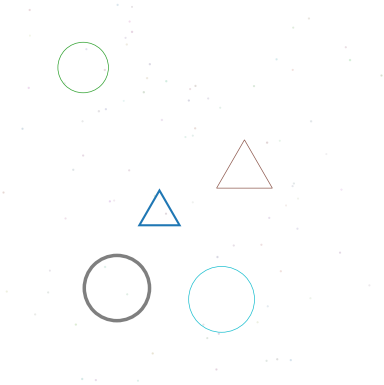[{"shape": "triangle", "thickness": 1.5, "radius": 0.3, "center": [0.414, 0.445]}, {"shape": "circle", "thickness": 0.5, "radius": 0.33, "center": [0.216, 0.825]}, {"shape": "triangle", "thickness": 0.5, "radius": 0.42, "center": [0.635, 0.553]}, {"shape": "circle", "thickness": 2.5, "radius": 0.42, "center": [0.304, 0.252]}, {"shape": "circle", "thickness": 0.5, "radius": 0.43, "center": [0.576, 0.222]}]